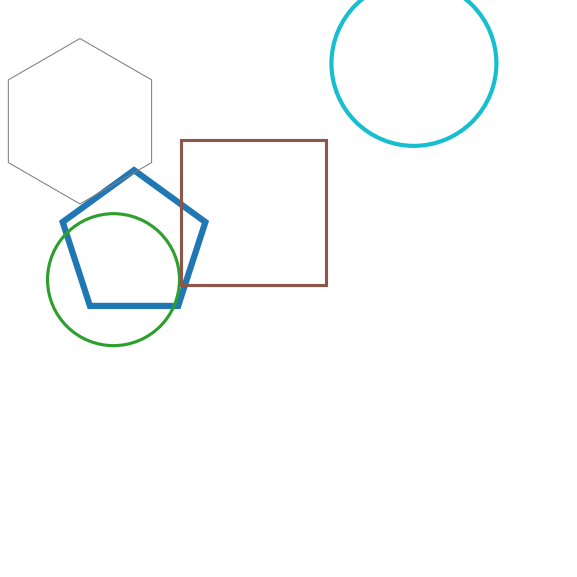[{"shape": "pentagon", "thickness": 3, "radius": 0.65, "center": [0.232, 0.574]}, {"shape": "circle", "thickness": 1.5, "radius": 0.57, "center": [0.197, 0.515]}, {"shape": "square", "thickness": 1.5, "radius": 0.63, "center": [0.439, 0.631]}, {"shape": "hexagon", "thickness": 0.5, "radius": 0.72, "center": [0.138, 0.789]}, {"shape": "circle", "thickness": 2, "radius": 0.71, "center": [0.717, 0.889]}]